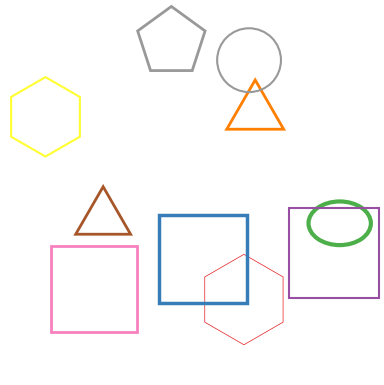[{"shape": "hexagon", "thickness": 0.5, "radius": 0.59, "center": [0.634, 0.222]}, {"shape": "square", "thickness": 2.5, "radius": 0.57, "center": [0.528, 0.327]}, {"shape": "oval", "thickness": 3, "radius": 0.4, "center": [0.882, 0.42]}, {"shape": "square", "thickness": 1.5, "radius": 0.59, "center": [0.868, 0.343]}, {"shape": "triangle", "thickness": 2, "radius": 0.43, "center": [0.663, 0.707]}, {"shape": "hexagon", "thickness": 1.5, "radius": 0.52, "center": [0.118, 0.697]}, {"shape": "triangle", "thickness": 2, "radius": 0.41, "center": [0.268, 0.433]}, {"shape": "square", "thickness": 2, "radius": 0.56, "center": [0.244, 0.249]}, {"shape": "circle", "thickness": 1.5, "radius": 0.41, "center": [0.647, 0.844]}, {"shape": "pentagon", "thickness": 2, "radius": 0.46, "center": [0.445, 0.891]}]